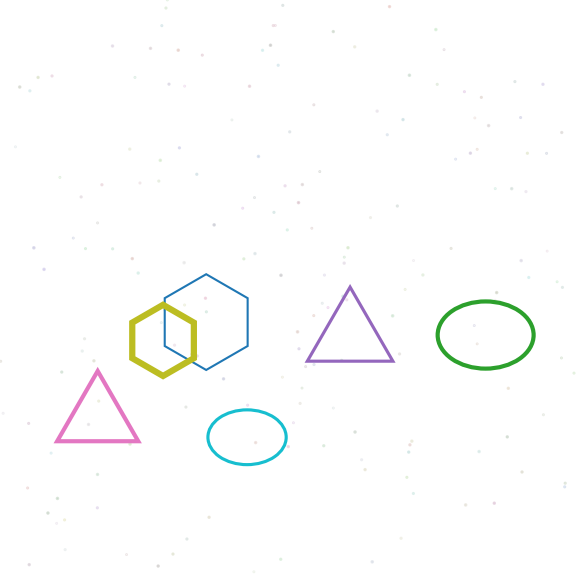[{"shape": "hexagon", "thickness": 1, "radius": 0.41, "center": [0.357, 0.441]}, {"shape": "oval", "thickness": 2, "radius": 0.42, "center": [0.841, 0.419]}, {"shape": "triangle", "thickness": 1.5, "radius": 0.43, "center": [0.606, 0.416]}, {"shape": "triangle", "thickness": 2, "radius": 0.41, "center": [0.169, 0.276]}, {"shape": "hexagon", "thickness": 3, "radius": 0.31, "center": [0.282, 0.41]}, {"shape": "oval", "thickness": 1.5, "radius": 0.34, "center": [0.428, 0.242]}]